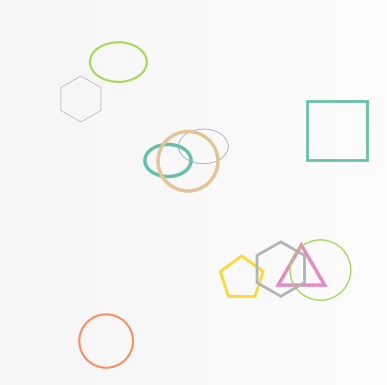[{"shape": "oval", "thickness": 2.5, "radius": 0.3, "center": [0.433, 0.583]}, {"shape": "square", "thickness": 2, "radius": 0.39, "center": [0.869, 0.662]}, {"shape": "circle", "thickness": 1.5, "radius": 0.35, "center": [0.274, 0.114]}, {"shape": "oval", "thickness": 0.5, "radius": 0.32, "center": [0.525, 0.62]}, {"shape": "triangle", "thickness": 2.5, "radius": 0.35, "center": [0.778, 0.294]}, {"shape": "circle", "thickness": 1, "radius": 0.39, "center": [0.827, 0.299]}, {"shape": "oval", "thickness": 1.5, "radius": 0.37, "center": [0.305, 0.839]}, {"shape": "pentagon", "thickness": 2, "radius": 0.29, "center": [0.624, 0.277]}, {"shape": "circle", "thickness": 2.5, "radius": 0.39, "center": [0.485, 0.581]}, {"shape": "hexagon", "thickness": 2, "radius": 0.35, "center": [0.725, 0.301]}, {"shape": "hexagon", "thickness": 0.5, "radius": 0.3, "center": [0.209, 0.743]}]